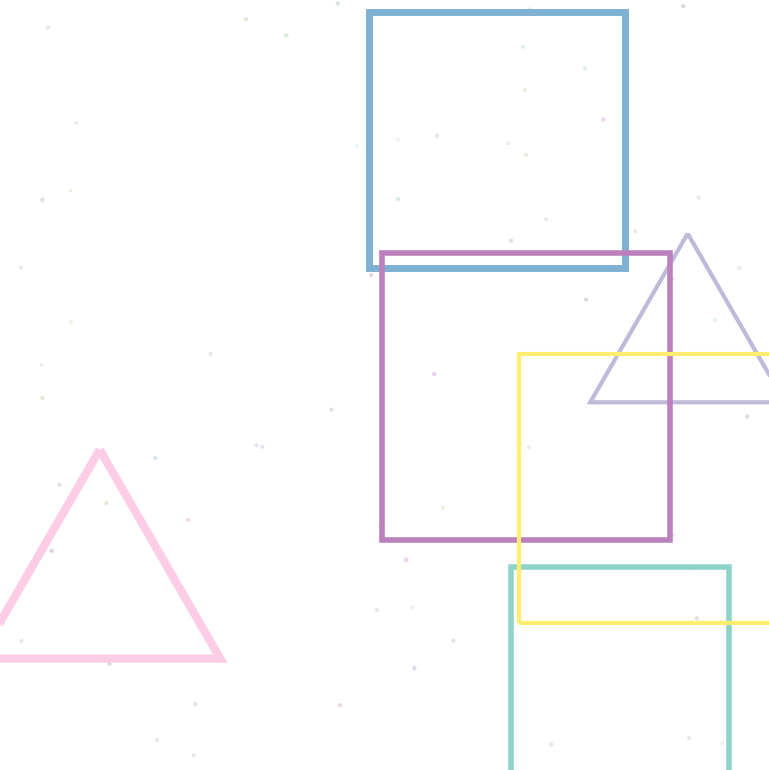[{"shape": "square", "thickness": 2, "radius": 0.71, "center": [0.805, 0.122]}, {"shape": "triangle", "thickness": 1.5, "radius": 0.73, "center": [0.893, 0.551]}, {"shape": "square", "thickness": 2.5, "radius": 0.83, "center": [0.646, 0.818]}, {"shape": "triangle", "thickness": 3, "radius": 0.9, "center": [0.129, 0.235]}, {"shape": "square", "thickness": 2, "radius": 0.93, "center": [0.683, 0.485]}, {"shape": "square", "thickness": 1.5, "radius": 0.88, "center": [0.849, 0.365]}]